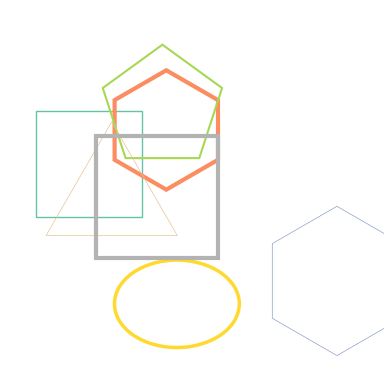[{"shape": "square", "thickness": 1, "radius": 0.69, "center": [0.23, 0.574]}, {"shape": "hexagon", "thickness": 3, "radius": 0.78, "center": [0.432, 0.662]}, {"shape": "hexagon", "thickness": 0.5, "radius": 0.97, "center": [0.875, 0.27]}, {"shape": "pentagon", "thickness": 1.5, "radius": 0.81, "center": [0.422, 0.721]}, {"shape": "oval", "thickness": 2.5, "radius": 0.81, "center": [0.459, 0.211]}, {"shape": "triangle", "thickness": 0.5, "radius": 0.98, "center": [0.29, 0.487]}, {"shape": "square", "thickness": 3, "radius": 0.79, "center": [0.409, 0.489]}]